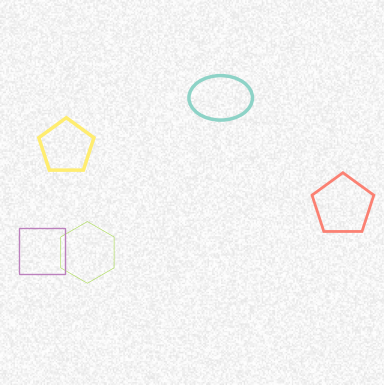[{"shape": "oval", "thickness": 2.5, "radius": 0.41, "center": [0.573, 0.746]}, {"shape": "pentagon", "thickness": 2, "radius": 0.42, "center": [0.891, 0.467]}, {"shape": "hexagon", "thickness": 0.5, "radius": 0.4, "center": [0.227, 0.344]}, {"shape": "square", "thickness": 1, "radius": 0.29, "center": [0.109, 0.348]}, {"shape": "pentagon", "thickness": 2.5, "radius": 0.38, "center": [0.172, 0.619]}]